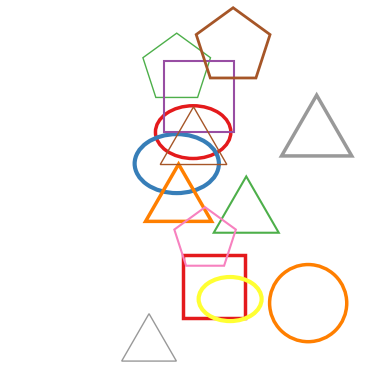[{"shape": "square", "thickness": 2.5, "radius": 0.41, "center": [0.555, 0.256]}, {"shape": "oval", "thickness": 2.5, "radius": 0.49, "center": [0.502, 0.657]}, {"shape": "oval", "thickness": 3, "radius": 0.55, "center": [0.459, 0.575]}, {"shape": "triangle", "thickness": 1.5, "radius": 0.49, "center": [0.64, 0.444]}, {"shape": "pentagon", "thickness": 1, "radius": 0.46, "center": [0.459, 0.822]}, {"shape": "square", "thickness": 1.5, "radius": 0.46, "center": [0.516, 0.749]}, {"shape": "circle", "thickness": 2.5, "radius": 0.5, "center": [0.8, 0.213]}, {"shape": "triangle", "thickness": 2.5, "radius": 0.5, "center": [0.464, 0.475]}, {"shape": "oval", "thickness": 3, "radius": 0.41, "center": [0.598, 0.223]}, {"shape": "triangle", "thickness": 1, "radius": 0.5, "center": [0.503, 0.623]}, {"shape": "pentagon", "thickness": 2, "radius": 0.5, "center": [0.606, 0.879]}, {"shape": "pentagon", "thickness": 1.5, "radius": 0.42, "center": [0.533, 0.378]}, {"shape": "triangle", "thickness": 1, "radius": 0.41, "center": [0.387, 0.103]}, {"shape": "triangle", "thickness": 2.5, "radius": 0.53, "center": [0.822, 0.648]}]